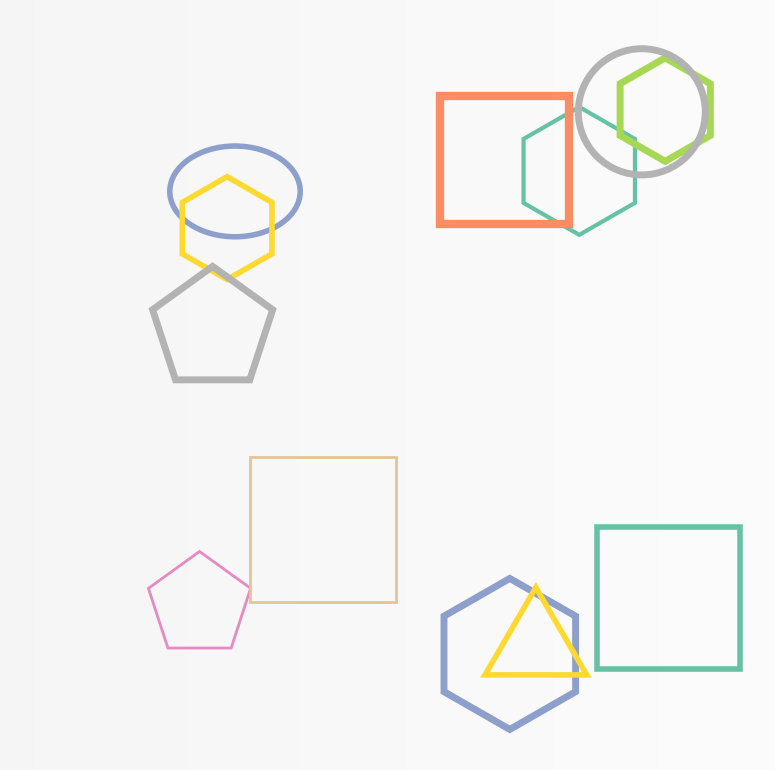[{"shape": "hexagon", "thickness": 1.5, "radius": 0.42, "center": [0.747, 0.778]}, {"shape": "square", "thickness": 2, "radius": 0.46, "center": [0.862, 0.224]}, {"shape": "square", "thickness": 3, "radius": 0.41, "center": [0.651, 0.792]}, {"shape": "oval", "thickness": 2, "radius": 0.42, "center": [0.303, 0.751]}, {"shape": "hexagon", "thickness": 2.5, "radius": 0.49, "center": [0.658, 0.151]}, {"shape": "pentagon", "thickness": 1, "radius": 0.35, "center": [0.257, 0.214]}, {"shape": "hexagon", "thickness": 2.5, "radius": 0.34, "center": [0.858, 0.858]}, {"shape": "hexagon", "thickness": 2, "radius": 0.33, "center": [0.293, 0.704]}, {"shape": "triangle", "thickness": 2, "radius": 0.38, "center": [0.691, 0.161]}, {"shape": "square", "thickness": 1, "radius": 0.47, "center": [0.417, 0.312]}, {"shape": "circle", "thickness": 2.5, "radius": 0.41, "center": [0.828, 0.855]}, {"shape": "pentagon", "thickness": 2.5, "radius": 0.41, "center": [0.274, 0.573]}]